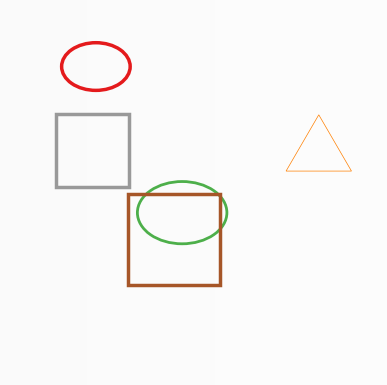[{"shape": "oval", "thickness": 2.5, "radius": 0.44, "center": [0.247, 0.827]}, {"shape": "oval", "thickness": 2, "radius": 0.58, "center": [0.47, 0.448]}, {"shape": "triangle", "thickness": 0.5, "radius": 0.49, "center": [0.823, 0.604]}, {"shape": "square", "thickness": 2.5, "radius": 0.59, "center": [0.449, 0.377]}, {"shape": "square", "thickness": 2.5, "radius": 0.47, "center": [0.238, 0.608]}]